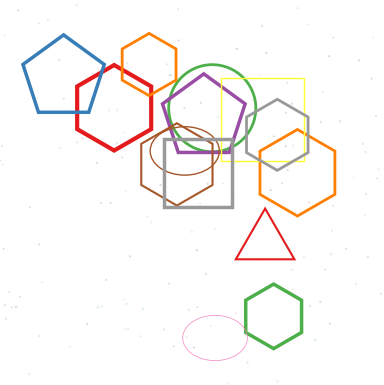[{"shape": "hexagon", "thickness": 3, "radius": 0.56, "center": [0.297, 0.72]}, {"shape": "triangle", "thickness": 1.5, "radius": 0.44, "center": [0.689, 0.37]}, {"shape": "pentagon", "thickness": 2.5, "radius": 0.56, "center": [0.165, 0.798]}, {"shape": "hexagon", "thickness": 2.5, "radius": 0.42, "center": [0.711, 0.178]}, {"shape": "circle", "thickness": 2, "radius": 0.57, "center": [0.551, 0.719]}, {"shape": "pentagon", "thickness": 2.5, "radius": 0.56, "center": [0.529, 0.695]}, {"shape": "hexagon", "thickness": 2, "radius": 0.56, "center": [0.773, 0.551]}, {"shape": "hexagon", "thickness": 2, "radius": 0.4, "center": [0.387, 0.832]}, {"shape": "square", "thickness": 1, "radius": 0.54, "center": [0.682, 0.689]}, {"shape": "oval", "thickness": 1, "radius": 0.45, "center": [0.48, 0.608]}, {"shape": "hexagon", "thickness": 1.5, "radius": 0.53, "center": [0.459, 0.573]}, {"shape": "oval", "thickness": 0.5, "radius": 0.42, "center": [0.559, 0.122]}, {"shape": "square", "thickness": 2.5, "radius": 0.44, "center": [0.514, 0.551]}, {"shape": "hexagon", "thickness": 2, "radius": 0.46, "center": [0.72, 0.65]}]